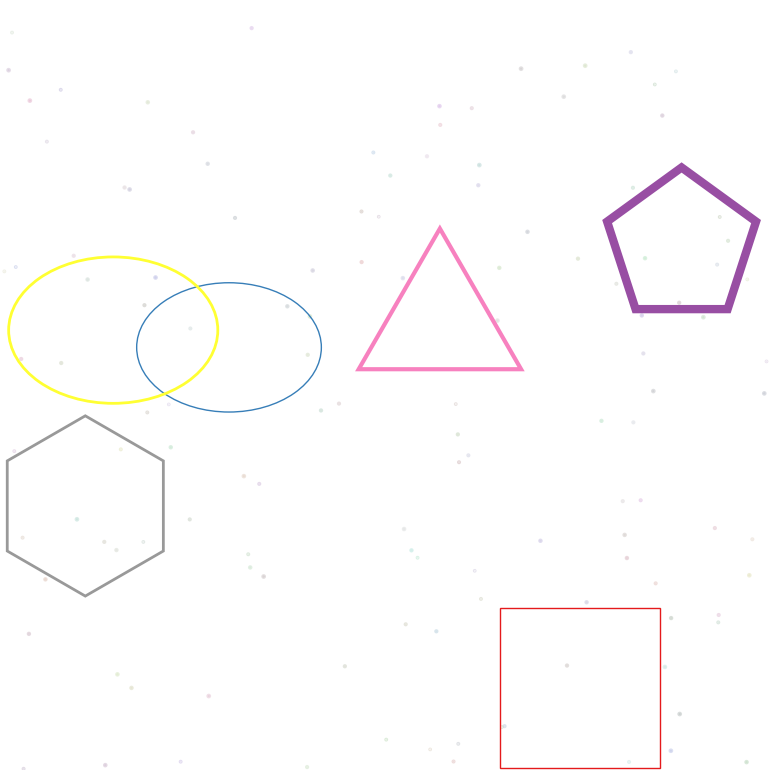[{"shape": "square", "thickness": 0.5, "radius": 0.52, "center": [0.753, 0.106]}, {"shape": "oval", "thickness": 0.5, "radius": 0.6, "center": [0.297, 0.549]}, {"shape": "pentagon", "thickness": 3, "radius": 0.51, "center": [0.885, 0.681]}, {"shape": "oval", "thickness": 1, "radius": 0.68, "center": [0.147, 0.571]}, {"shape": "triangle", "thickness": 1.5, "radius": 0.61, "center": [0.571, 0.581]}, {"shape": "hexagon", "thickness": 1, "radius": 0.59, "center": [0.111, 0.343]}]